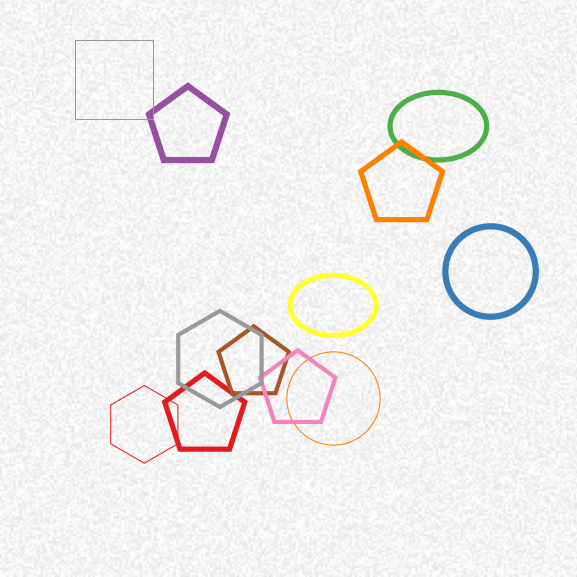[{"shape": "hexagon", "thickness": 0.5, "radius": 0.34, "center": [0.25, 0.264]}, {"shape": "pentagon", "thickness": 2.5, "radius": 0.36, "center": [0.355, 0.28]}, {"shape": "circle", "thickness": 3, "radius": 0.39, "center": [0.85, 0.529]}, {"shape": "oval", "thickness": 2.5, "radius": 0.42, "center": [0.759, 0.781]}, {"shape": "pentagon", "thickness": 3, "radius": 0.35, "center": [0.325, 0.779]}, {"shape": "circle", "thickness": 0.5, "radius": 0.4, "center": [0.577, 0.309]}, {"shape": "pentagon", "thickness": 2.5, "radius": 0.37, "center": [0.695, 0.679]}, {"shape": "oval", "thickness": 2.5, "radius": 0.37, "center": [0.577, 0.47]}, {"shape": "pentagon", "thickness": 2, "radius": 0.32, "center": [0.439, 0.37]}, {"shape": "pentagon", "thickness": 2, "radius": 0.34, "center": [0.516, 0.324]}, {"shape": "square", "thickness": 0.5, "radius": 0.34, "center": [0.197, 0.862]}, {"shape": "hexagon", "thickness": 2, "radius": 0.42, "center": [0.381, 0.378]}]